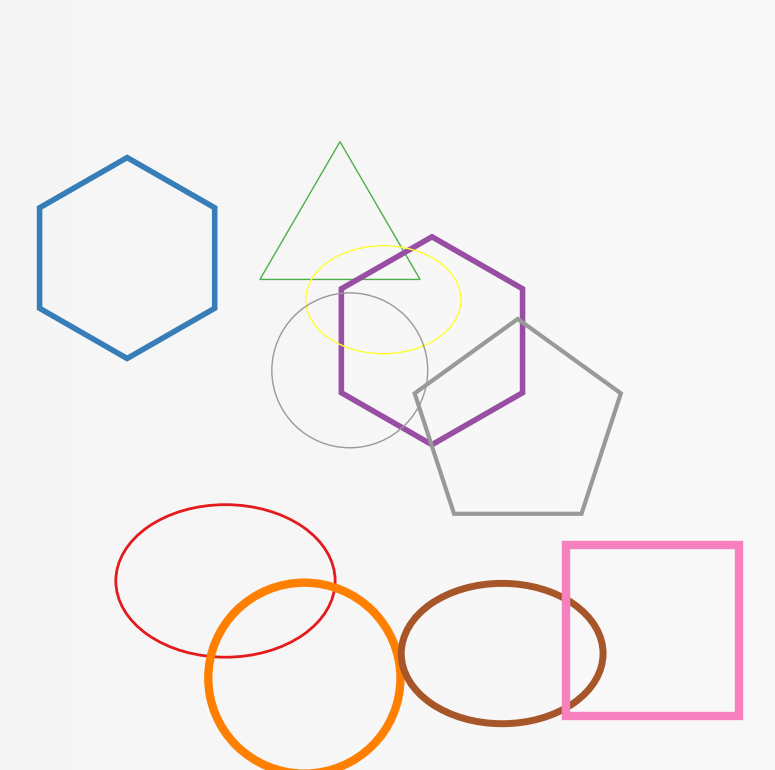[{"shape": "oval", "thickness": 1, "radius": 0.71, "center": [0.291, 0.246]}, {"shape": "hexagon", "thickness": 2, "radius": 0.65, "center": [0.164, 0.665]}, {"shape": "triangle", "thickness": 0.5, "radius": 0.6, "center": [0.439, 0.697]}, {"shape": "hexagon", "thickness": 2, "radius": 0.67, "center": [0.557, 0.557]}, {"shape": "circle", "thickness": 3, "radius": 0.62, "center": [0.393, 0.119]}, {"shape": "oval", "thickness": 0.5, "radius": 0.5, "center": [0.495, 0.611]}, {"shape": "oval", "thickness": 2.5, "radius": 0.65, "center": [0.648, 0.151]}, {"shape": "square", "thickness": 3, "radius": 0.56, "center": [0.842, 0.181]}, {"shape": "circle", "thickness": 0.5, "radius": 0.5, "center": [0.451, 0.519]}, {"shape": "pentagon", "thickness": 1.5, "radius": 0.7, "center": [0.668, 0.446]}]